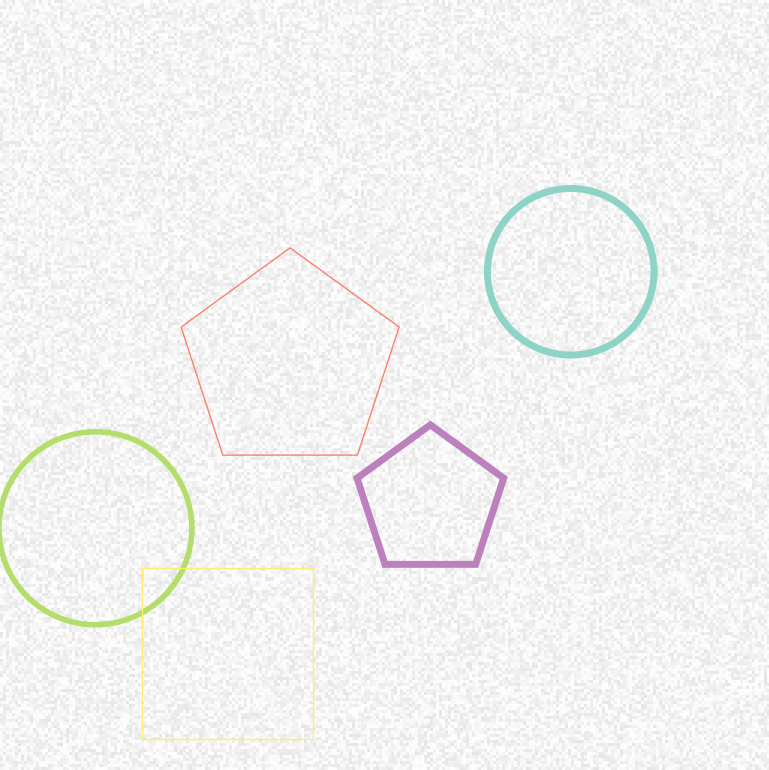[{"shape": "circle", "thickness": 2.5, "radius": 0.54, "center": [0.741, 0.647]}, {"shape": "pentagon", "thickness": 0.5, "radius": 0.74, "center": [0.377, 0.529]}, {"shape": "circle", "thickness": 2, "radius": 0.63, "center": [0.124, 0.314]}, {"shape": "pentagon", "thickness": 2.5, "radius": 0.5, "center": [0.559, 0.348]}, {"shape": "square", "thickness": 0.5, "radius": 0.56, "center": [0.295, 0.151]}]